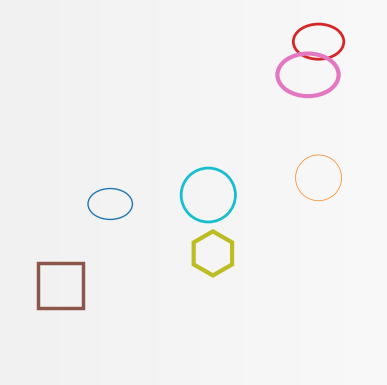[{"shape": "oval", "thickness": 1, "radius": 0.29, "center": [0.284, 0.47]}, {"shape": "circle", "thickness": 0.5, "radius": 0.3, "center": [0.822, 0.538]}, {"shape": "oval", "thickness": 2, "radius": 0.33, "center": [0.822, 0.892]}, {"shape": "square", "thickness": 2.5, "radius": 0.29, "center": [0.156, 0.258]}, {"shape": "oval", "thickness": 3, "radius": 0.39, "center": [0.795, 0.806]}, {"shape": "hexagon", "thickness": 3, "radius": 0.29, "center": [0.549, 0.342]}, {"shape": "circle", "thickness": 2, "radius": 0.35, "center": [0.538, 0.493]}]